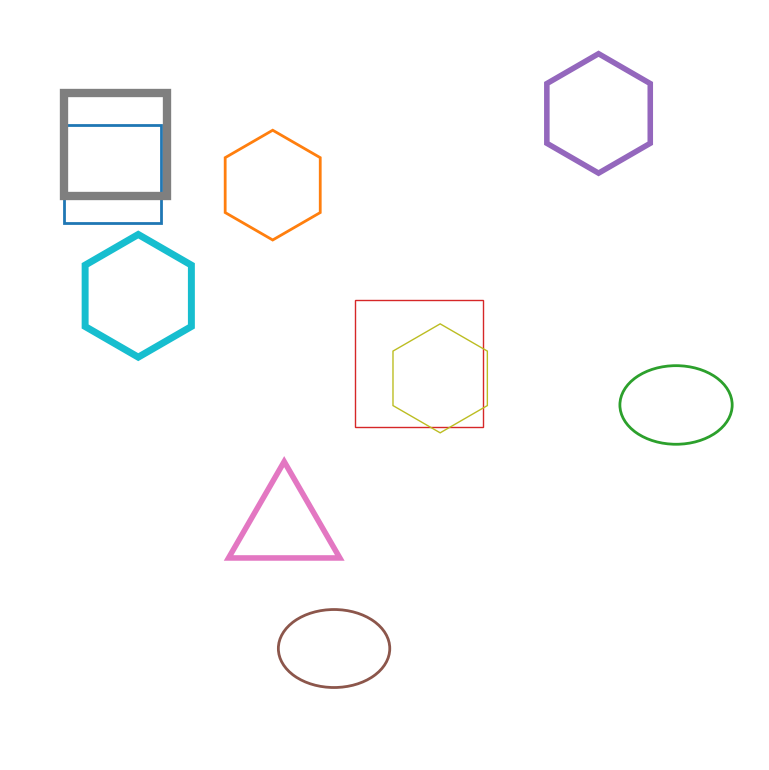[{"shape": "square", "thickness": 1, "radius": 0.32, "center": [0.146, 0.774]}, {"shape": "hexagon", "thickness": 1, "radius": 0.36, "center": [0.354, 0.76]}, {"shape": "oval", "thickness": 1, "radius": 0.36, "center": [0.878, 0.474]}, {"shape": "square", "thickness": 0.5, "radius": 0.41, "center": [0.544, 0.528]}, {"shape": "hexagon", "thickness": 2, "radius": 0.39, "center": [0.777, 0.853]}, {"shape": "oval", "thickness": 1, "radius": 0.36, "center": [0.434, 0.158]}, {"shape": "triangle", "thickness": 2, "radius": 0.42, "center": [0.369, 0.317]}, {"shape": "square", "thickness": 3, "radius": 0.33, "center": [0.15, 0.812]}, {"shape": "hexagon", "thickness": 0.5, "radius": 0.35, "center": [0.572, 0.509]}, {"shape": "hexagon", "thickness": 2.5, "radius": 0.4, "center": [0.18, 0.616]}]